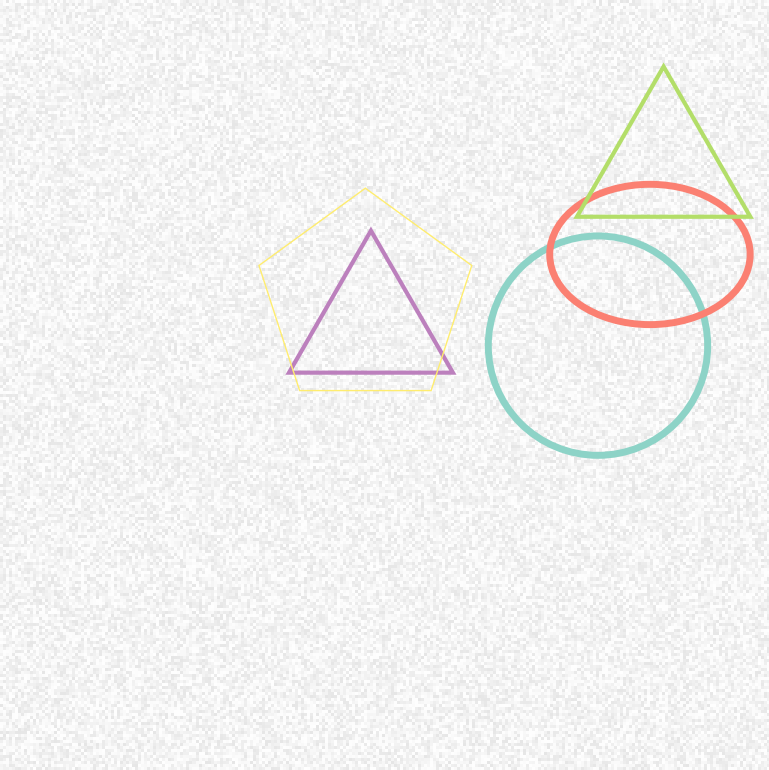[{"shape": "circle", "thickness": 2.5, "radius": 0.71, "center": [0.777, 0.551]}, {"shape": "oval", "thickness": 2.5, "radius": 0.65, "center": [0.844, 0.67]}, {"shape": "triangle", "thickness": 1.5, "radius": 0.65, "center": [0.862, 0.784]}, {"shape": "triangle", "thickness": 1.5, "radius": 0.61, "center": [0.482, 0.577]}, {"shape": "pentagon", "thickness": 0.5, "radius": 0.73, "center": [0.474, 0.61]}]